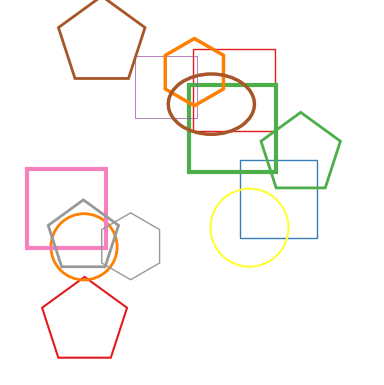[{"shape": "square", "thickness": 1, "radius": 0.53, "center": [0.608, 0.767]}, {"shape": "pentagon", "thickness": 1.5, "radius": 0.58, "center": [0.22, 0.165]}, {"shape": "square", "thickness": 1, "radius": 0.5, "center": [0.723, 0.484]}, {"shape": "square", "thickness": 3, "radius": 0.57, "center": [0.604, 0.666]}, {"shape": "pentagon", "thickness": 2, "radius": 0.54, "center": [0.781, 0.6]}, {"shape": "square", "thickness": 0.5, "radius": 0.41, "center": [0.431, 0.774]}, {"shape": "circle", "thickness": 2, "radius": 0.43, "center": [0.218, 0.359]}, {"shape": "hexagon", "thickness": 2.5, "radius": 0.44, "center": [0.505, 0.813]}, {"shape": "circle", "thickness": 1.5, "radius": 0.51, "center": [0.648, 0.409]}, {"shape": "oval", "thickness": 2.5, "radius": 0.56, "center": [0.549, 0.73]}, {"shape": "pentagon", "thickness": 2, "radius": 0.59, "center": [0.264, 0.892]}, {"shape": "square", "thickness": 3, "radius": 0.52, "center": [0.173, 0.459]}, {"shape": "hexagon", "thickness": 1, "radius": 0.43, "center": [0.339, 0.36]}, {"shape": "pentagon", "thickness": 2, "radius": 0.48, "center": [0.217, 0.385]}]